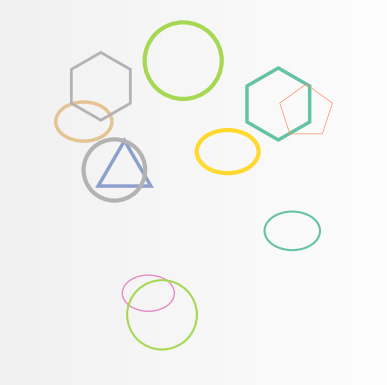[{"shape": "hexagon", "thickness": 2.5, "radius": 0.47, "center": [0.718, 0.73]}, {"shape": "oval", "thickness": 1.5, "radius": 0.36, "center": [0.754, 0.4]}, {"shape": "pentagon", "thickness": 0.5, "radius": 0.36, "center": [0.79, 0.71]}, {"shape": "triangle", "thickness": 2.5, "radius": 0.39, "center": [0.321, 0.556]}, {"shape": "oval", "thickness": 1, "radius": 0.34, "center": [0.383, 0.239]}, {"shape": "circle", "thickness": 3, "radius": 0.5, "center": [0.473, 0.842]}, {"shape": "circle", "thickness": 1.5, "radius": 0.45, "center": [0.418, 0.182]}, {"shape": "oval", "thickness": 3, "radius": 0.4, "center": [0.588, 0.606]}, {"shape": "oval", "thickness": 2.5, "radius": 0.36, "center": [0.216, 0.684]}, {"shape": "hexagon", "thickness": 2, "radius": 0.44, "center": [0.26, 0.776]}, {"shape": "circle", "thickness": 3, "radius": 0.4, "center": [0.295, 0.558]}]